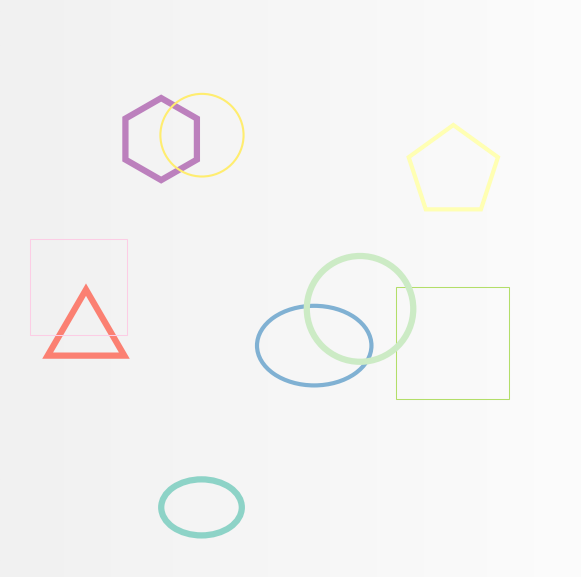[{"shape": "oval", "thickness": 3, "radius": 0.35, "center": [0.347, 0.121]}, {"shape": "pentagon", "thickness": 2, "radius": 0.4, "center": [0.78, 0.702]}, {"shape": "triangle", "thickness": 3, "radius": 0.38, "center": [0.148, 0.421]}, {"shape": "oval", "thickness": 2, "radius": 0.49, "center": [0.541, 0.401]}, {"shape": "square", "thickness": 0.5, "radius": 0.48, "center": [0.779, 0.405]}, {"shape": "square", "thickness": 0.5, "radius": 0.42, "center": [0.135, 0.502]}, {"shape": "hexagon", "thickness": 3, "radius": 0.36, "center": [0.277, 0.758]}, {"shape": "circle", "thickness": 3, "radius": 0.46, "center": [0.619, 0.464]}, {"shape": "circle", "thickness": 1, "radius": 0.36, "center": [0.347, 0.765]}]